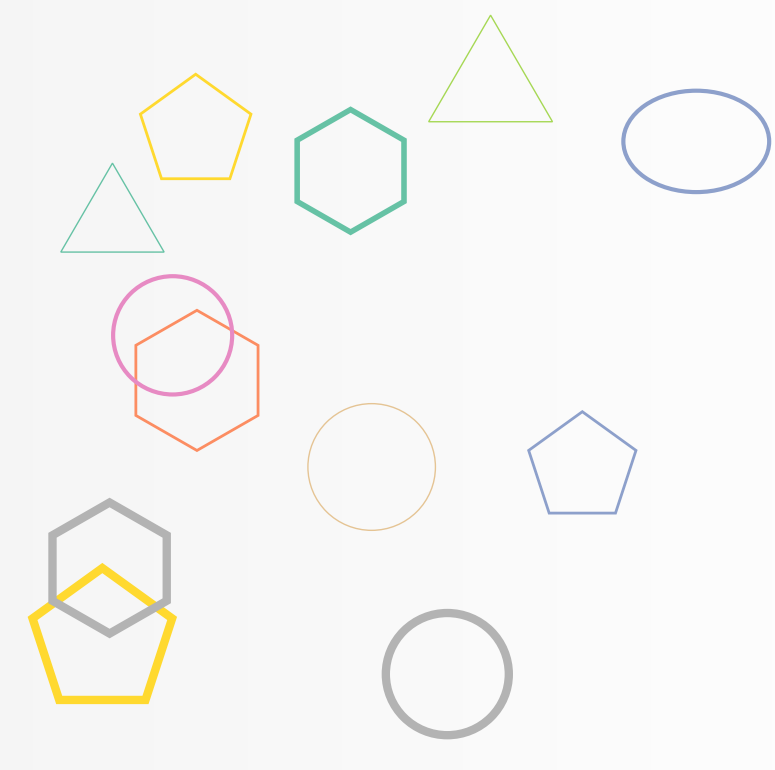[{"shape": "hexagon", "thickness": 2, "radius": 0.4, "center": [0.452, 0.778]}, {"shape": "triangle", "thickness": 0.5, "radius": 0.38, "center": [0.145, 0.711]}, {"shape": "hexagon", "thickness": 1, "radius": 0.46, "center": [0.254, 0.506]}, {"shape": "pentagon", "thickness": 1, "radius": 0.36, "center": [0.751, 0.393]}, {"shape": "oval", "thickness": 1.5, "radius": 0.47, "center": [0.898, 0.816]}, {"shape": "circle", "thickness": 1.5, "radius": 0.38, "center": [0.223, 0.564]}, {"shape": "triangle", "thickness": 0.5, "radius": 0.46, "center": [0.633, 0.888]}, {"shape": "pentagon", "thickness": 1, "radius": 0.38, "center": [0.252, 0.829]}, {"shape": "pentagon", "thickness": 3, "radius": 0.47, "center": [0.132, 0.168]}, {"shape": "circle", "thickness": 0.5, "radius": 0.41, "center": [0.48, 0.394]}, {"shape": "circle", "thickness": 3, "radius": 0.4, "center": [0.577, 0.125]}, {"shape": "hexagon", "thickness": 3, "radius": 0.43, "center": [0.141, 0.262]}]